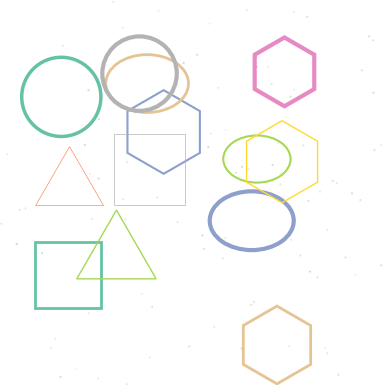[{"shape": "circle", "thickness": 2.5, "radius": 0.51, "center": [0.159, 0.748]}, {"shape": "square", "thickness": 2, "radius": 0.43, "center": [0.176, 0.286]}, {"shape": "triangle", "thickness": 0.5, "radius": 0.51, "center": [0.181, 0.517]}, {"shape": "hexagon", "thickness": 1.5, "radius": 0.54, "center": [0.425, 0.657]}, {"shape": "oval", "thickness": 3, "radius": 0.55, "center": [0.654, 0.427]}, {"shape": "hexagon", "thickness": 3, "radius": 0.45, "center": [0.739, 0.813]}, {"shape": "triangle", "thickness": 1, "radius": 0.6, "center": [0.302, 0.335]}, {"shape": "oval", "thickness": 1.5, "radius": 0.44, "center": [0.667, 0.587]}, {"shape": "hexagon", "thickness": 1, "radius": 0.53, "center": [0.733, 0.58]}, {"shape": "hexagon", "thickness": 2, "radius": 0.51, "center": [0.719, 0.104]}, {"shape": "oval", "thickness": 2, "radius": 0.54, "center": [0.382, 0.783]}, {"shape": "circle", "thickness": 3, "radius": 0.48, "center": [0.362, 0.809]}, {"shape": "square", "thickness": 0.5, "radius": 0.46, "center": [0.389, 0.559]}]